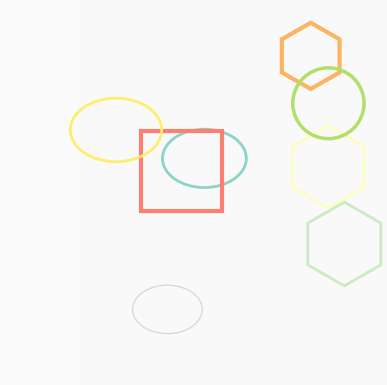[{"shape": "oval", "thickness": 2, "radius": 0.54, "center": [0.527, 0.589]}, {"shape": "hexagon", "thickness": 1.5, "radius": 0.53, "center": [0.848, 0.567]}, {"shape": "square", "thickness": 3, "radius": 0.52, "center": [0.468, 0.557]}, {"shape": "hexagon", "thickness": 3, "radius": 0.43, "center": [0.802, 0.855]}, {"shape": "circle", "thickness": 2.5, "radius": 0.46, "center": [0.847, 0.732]}, {"shape": "oval", "thickness": 1, "radius": 0.45, "center": [0.432, 0.196]}, {"shape": "hexagon", "thickness": 2, "radius": 0.54, "center": [0.889, 0.366]}, {"shape": "oval", "thickness": 2, "radius": 0.59, "center": [0.299, 0.663]}]